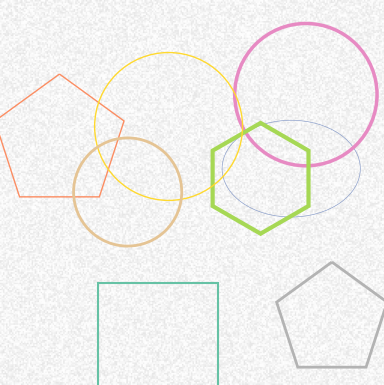[{"shape": "square", "thickness": 1.5, "radius": 0.78, "center": [0.411, 0.108]}, {"shape": "pentagon", "thickness": 1, "radius": 0.88, "center": [0.154, 0.631]}, {"shape": "oval", "thickness": 0.5, "radius": 0.9, "center": [0.756, 0.562]}, {"shape": "circle", "thickness": 2.5, "radius": 0.92, "center": [0.794, 0.754]}, {"shape": "hexagon", "thickness": 3, "radius": 0.72, "center": [0.677, 0.537]}, {"shape": "circle", "thickness": 1, "radius": 0.96, "center": [0.438, 0.671]}, {"shape": "circle", "thickness": 2, "radius": 0.7, "center": [0.332, 0.501]}, {"shape": "pentagon", "thickness": 2, "radius": 0.75, "center": [0.862, 0.168]}]